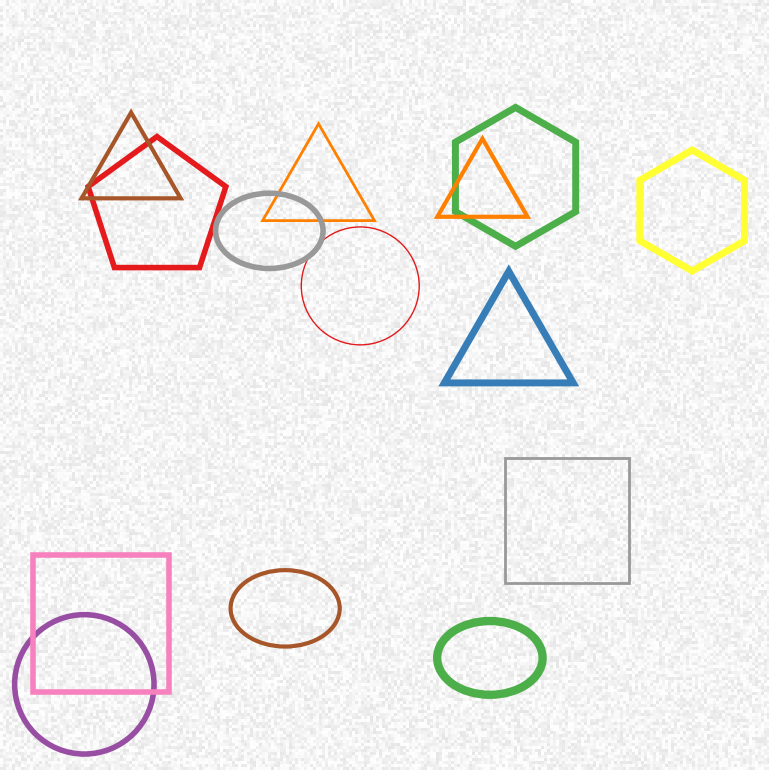[{"shape": "pentagon", "thickness": 2, "radius": 0.47, "center": [0.204, 0.729]}, {"shape": "circle", "thickness": 0.5, "radius": 0.38, "center": [0.468, 0.629]}, {"shape": "triangle", "thickness": 2.5, "radius": 0.48, "center": [0.661, 0.551]}, {"shape": "hexagon", "thickness": 2.5, "radius": 0.45, "center": [0.67, 0.77]}, {"shape": "oval", "thickness": 3, "radius": 0.34, "center": [0.636, 0.146]}, {"shape": "circle", "thickness": 2, "radius": 0.45, "center": [0.11, 0.111]}, {"shape": "triangle", "thickness": 1.5, "radius": 0.34, "center": [0.627, 0.752]}, {"shape": "triangle", "thickness": 1, "radius": 0.42, "center": [0.414, 0.755]}, {"shape": "hexagon", "thickness": 2.5, "radius": 0.39, "center": [0.899, 0.727]}, {"shape": "triangle", "thickness": 1.5, "radius": 0.37, "center": [0.17, 0.78]}, {"shape": "oval", "thickness": 1.5, "radius": 0.35, "center": [0.37, 0.21]}, {"shape": "square", "thickness": 2, "radius": 0.44, "center": [0.131, 0.19]}, {"shape": "oval", "thickness": 2, "radius": 0.35, "center": [0.35, 0.7]}, {"shape": "square", "thickness": 1, "radius": 0.41, "center": [0.736, 0.324]}]